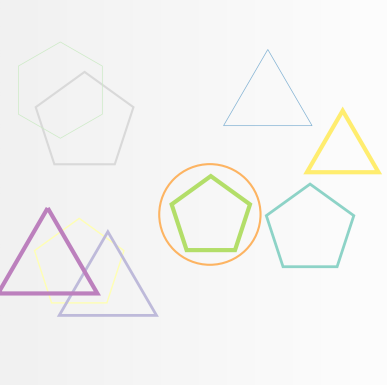[{"shape": "pentagon", "thickness": 2, "radius": 0.59, "center": [0.8, 0.403]}, {"shape": "pentagon", "thickness": 1, "radius": 0.61, "center": [0.204, 0.311]}, {"shape": "triangle", "thickness": 2, "radius": 0.72, "center": [0.278, 0.253]}, {"shape": "triangle", "thickness": 0.5, "radius": 0.66, "center": [0.691, 0.74]}, {"shape": "circle", "thickness": 1.5, "radius": 0.65, "center": [0.542, 0.443]}, {"shape": "pentagon", "thickness": 3, "radius": 0.53, "center": [0.544, 0.436]}, {"shape": "pentagon", "thickness": 1.5, "radius": 0.66, "center": [0.218, 0.681]}, {"shape": "triangle", "thickness": 3, "radius": 0.74, "center": [0.123, 0.312]}, {"shape": "hexagon", "thickness": 0.5, "radius": 0.63, "center": [0.156, 0.766]}, {"shape": "triangle", "thickness": 3, "radius": 0.53, "center": [0.884, 0.606]}]